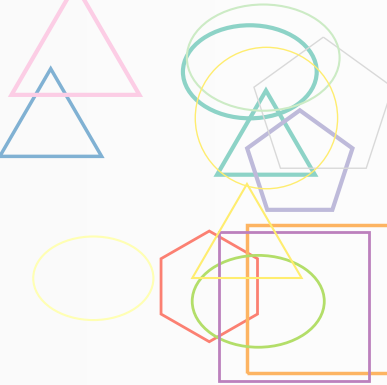[{"shape": "oval", "thickness": 3, "radius": 0.86, "center": [0.645, 0.814]}, {"shape": "triangle", "thickness": 3, "radius": 0.73, "center": [0.686, 0.619]}, {"shape": "oval", "thickness": 1.5, "radius": 0.78, "center": [0.241, 0.277]}, {"shape": "pentagon", "thickness": 3, "radius": 0.71, "center": [0.774, 0.571]}, {"shape": "hexagon", "thickness": 2, "radius": 0.72, "center": [0.54, 0.256]}, {"shape": "triangle", "thickness": 2.5, "radius": 0.76, "center": [0.131, 0.67]}, {"shape": "square", "thickness": 2.5, "radius": 0.96, "center": [0.83, 0.223]}, {"shape": "oval", "thickness": 2, "radius": 0.85, "center": [0.666, 0.217]}, {"shape": "triangle", "thickness": 3, "radius": 0.95, "center": [0.195, 0.849]}, {"shape": "pentagon", "thickness": 1, "radius": 0.94, "center": [0.834, 0.715]}, {"shape": "square", "thickness": 2, "radius": 0.97, "center": [0.759, 0.203]}, {"shape": "oval", "thickness": 1.5, "radius": 0.99, "center": [0.679, 0.85]}, {"shape": "triangle", "thickness": 1.5, "radius": 0.81, "center": [0.637, 0.359]}, {"shape": "circle", "thickness": 1, "radius": 0.92, "center": [0.688, 0.693]}]